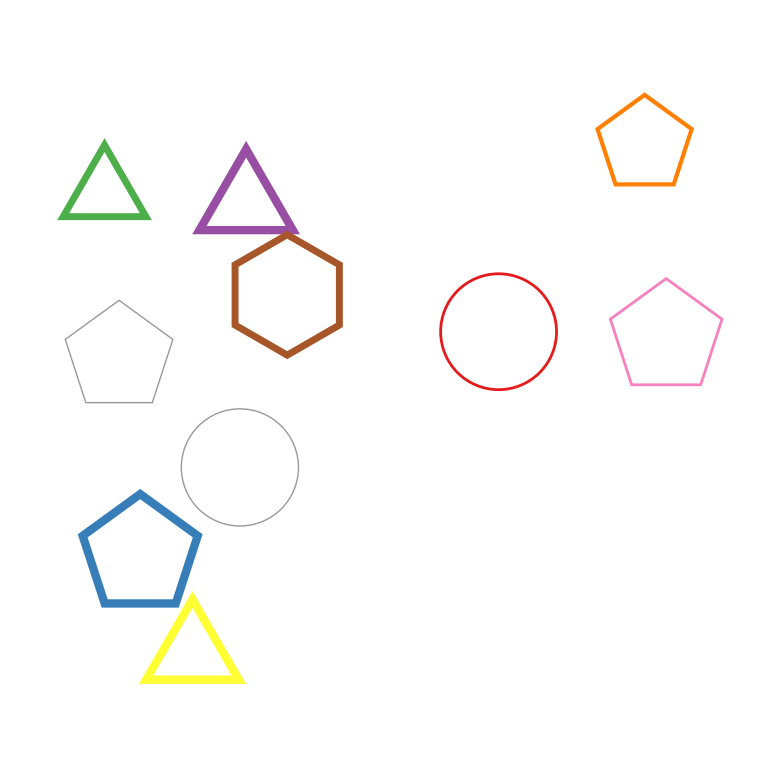[{"shape": "circle", "thickness": 1, "radius": 0.38, "center": [0.648, 0.569]}, {"shape": "pentagon", "thickness": 3, "radius": 0.39, "center": [0.182, 0.28]}, {"shape": "triangle", "thickness": 2.5, "radius": 0.31, "center": [0.136, 0.75]}, {"shape": "triangle", "thickness": 3, "radius": 0.35, "center": [0.32, 0.736]}, {"shape": "pentagon", "thickness": 1.5, "radius": 0.32, "center": [0.837, 0.813]}, {"shape": "triangle", "thickness": 3, "radius": 0.35, "center": [0.25, 0.152]}, {"shape": "hexagon", "thickness": 2.5, "radius": 0.39, "center": [0.373, 0.617]}, {"shape": "pentagon", "thickness": 1, "radius": 0.38, "center": [0.865, 0.562]}, {"shape": "pentagon", "thickness": 0.5, "radius": 0.37, "center": [0.155, 0.537]}, {"shape": "circle", "thickness": 0.5, "radius": 0.38, "center": [0.312, 0.393]}]